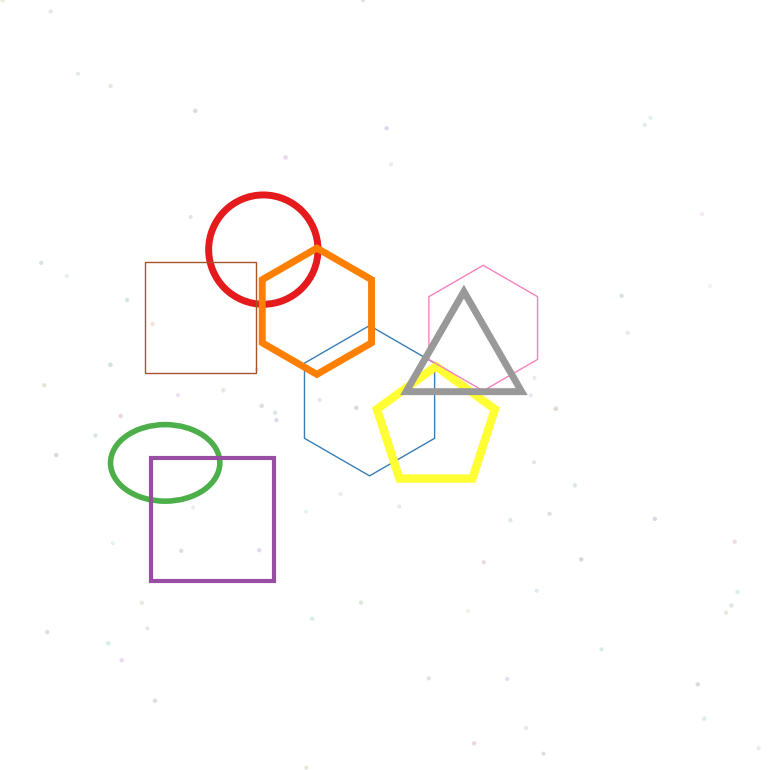[{"shape": "circle", "thickness": 2.5, "radius": 0.35, "center": [0.342, 0.676]}, {"shape": "hexagon", "thickness": 0.5, "radius": 0.49, "center": [0.48, 0.48]}, {"shape": "oval", "thickness": 2, "radius": 0.35, "center": [0.215, 0.399]}, {"shape": "square", "thickness": 1.5, "radius": 0.4, "center": [0.276, 0.325]}, {"shape": "hexagon", "thickness": 2.5, "radius": 0.41, "center": [0.412, 0.596]}, {"shape": "pentagon", "thickness": 3, "radius": 0.4, "center": [0.566, 0.444]}, {"shape": "square", "thickness": 0.5, "radius": 0.36, "center": [0.26, 0.587]}, {"shape": "hexagon", "thickness": 0.5, "radius": 0.41, "center": [0.628, 0.574]}, {"shape": "triangle", "thickness": 2.5, "radius": 0.43, "center": [0.602, 0.535]}]